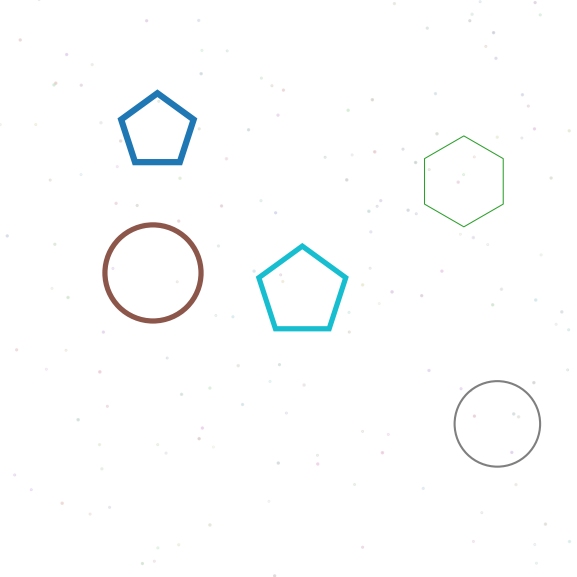[{"shape": "pentagon", "thickness": 3, "radius": 0.33, "center": [0.273, 0.772]}, {"shape": "hexagon", "thickness": 0.5, "radius": 0.39, "center": [0.803, 0.685]}, {"shape": "circle", "thickness": 2.5, "radius": 0.42, "center": [0.265, 0.527]}, {"shape": "circle", "thickness": 1, "radius": 0.37, "center": [0.861, 0.265]}, {"shape": "pentagon", "thickness": 2.5, "radius": 0.4, "center": [0.523, 0.494]}]